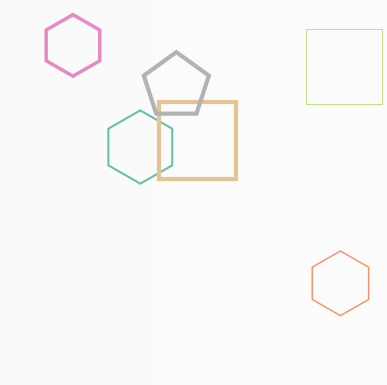[{"shape": "hexagon", "thickness": 1.5, "radius": 0.48, "center": [0.362, 0.618]}, {"shape": "hexagon", "thickness": 1, "radius": 0.42, "center": [0.878, 0.264]}, {"shape": "hexagon", "thickness": 2.5, "radius": 0.4, "center": [0.188, 0.882]}, {"shape": "square", "thickness": 0.5, "radius": 0.49, "center": [0.887, 0.826]}, {"shape": "square", "thickness": 3, "radius": 0.5, "center": [0.51, 0.636]}, {"shape": "pentagon", "thickness": 3, "radius": 0.44, "center": [0.455, 0.776]}]